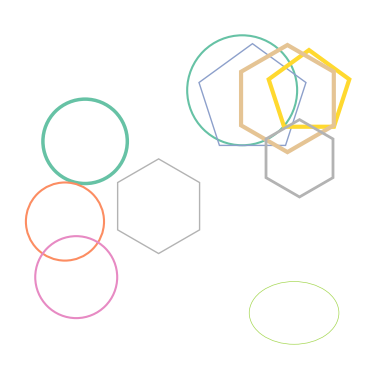[{"shape": "circle", "thickness": 2.5, "radius": 0.55, "center": [0.221, 0.633]}, {"shape": "circle", "thickness": 1.5, "radius": 0.71, "center": [0.629, 0.765]}, {"shape": "circle", "thickness": 1.5, "radius": 0.51, "center": [0.169, 0.425]}, {"shape": "pentagon", "thickness": 1, "radius": 0.73, "center": [0.656, 0.74]}, {"shape": "circle", "thickness": 1.5, "radius": 0.53, "center": [0.198, 0.28]}, {"shape": "oval", "thickness": 0.5, "radius": 0.58, "center": [0.764, 0.187]}, {"shape": "pentagon", "thickness": 3, "radius": 0.55, "center": [0.803, 0.76]}, {"shape": "hexagon", "thickness": 3, "radius": 0.7, "center": [0.747, 0.744]}, {"shape": "hexagon", "thickness": 2, "radius": 0.5, "center": [0.778, 0.589]}, {"shape": "hexagon", "thickness": 1, "radius": 0.61, "center": [0.412, 0.464]}]